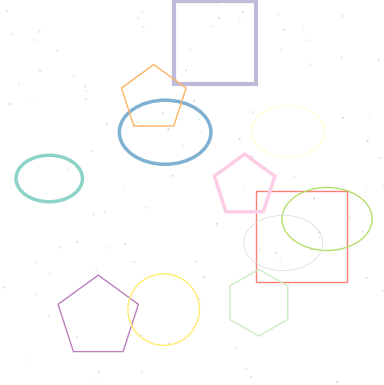[{"shape": "oval", "thickness": 2.5, "radius": 0.43, "center": [0.128, 0.536]}, {"shape": "oval", "thickness": 0.5, "radius": 0.48, "center": [0.748, 0.659]}, {"shape": "square", "thickness": 3, "radius": 0.54, "center": [0.558, 0.891]}, {"shape": "square", "thickness": 1, "radius": 0.59, "center": [0.783, 0.387]}, {"shape": "oval", "thickness": 2.5, "radius": 0.59, "center": [0.429, 0.657]}, {"shape": "pentagon", "thickness": 1, "radius": 0.44, "center": [0.399, 0.744]}, {"shape": "oval", "thickness": 1, "radius": 0.59, "center": [0.85, 0.431]}, {"shape": "pentagon", "thickness": 2.5, "radius": 0.41, "center": [0.635, 0.517]}, {"shape": "oval", "thickness": 0.5, "radius": 0.51, "center": [0.736, 0.369]}, {"shape": "pentagon", "thickness": 1, "radius": 0.55, "center": [0.255, 0.176]}, {"shape": "hexagon", "thickness": 1, "radius": 0.43, "center": [0.672, 0.214]}, {"shape": "circle", "thickness": 1, "radius": 0.46, "center": [0.425, 0.196]}]